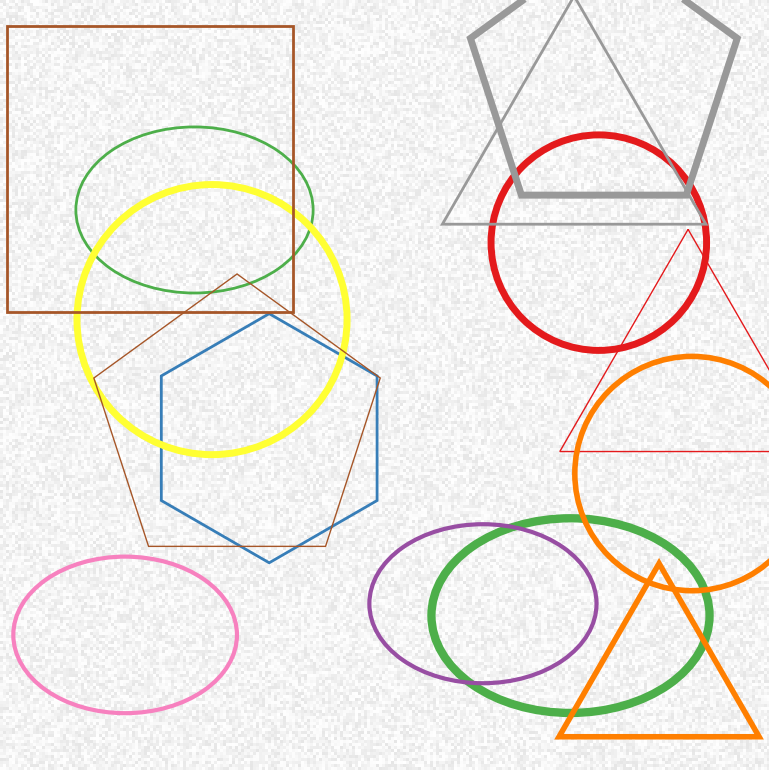[{"shape": "circle", "thickness": 2.5, "radius": 0.7, "center": [0.778, 0.685]}, {"shape": "triangle", "thickness": 0.5, "radius": 0.96, "center": [0.894, 0.51]}, {"shape": "hexagon", "thickness": 1, "radius": 0.81, "center": [0.35, 0.431]}, {"shape": "oval", "thickness": 3, "radius": 0.9, "center": [0.741, 0.201]}, {"shape": "oval", "thickness": 1, "radius": 0.77, "center": [0.253, 0.727]}, {"shape": "oval", "thickness": 1.5, "radius": 0.74, "center": [0.627, 0.216]}, {"shape": "triangle", "thickness": 2, "radius": 0.75, "center": [0.856, 0.118]}, {"shape": "circle", "thickness": 2, "radius": 0.76, "center": [0.899, 0.385]}, {"shape": "circle", "thickness": 2.5, "radius": 0.88, "center": [0.275, 0.585]}, {"shape": "square", "thickness": 1, "radius": 0.93, "center": [0.195, 0.78]}, {"shape": "pentagon", "thickness": 0.5, "radius": 0.98, "center": [0.308, 0.449]}, {"shape": "oval", "thickness": 1.5, "radius": 0.73, "center": [0.163, 0.175]}, {"shape": "triangle", "thickness": 1, "radius": 0.99, "center": [0.746, 0.808]}, {"shape": "pentagon", "thickness": 2.5, "radius": 0.91, "center": [0.784, 0.894]}]